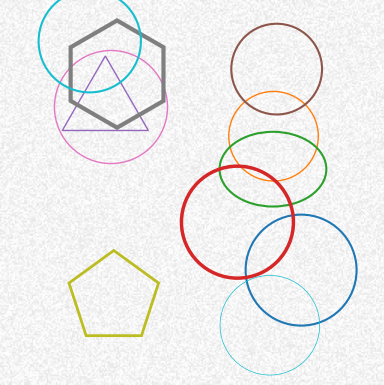[{"shape": "circle", "thickness": 1.5, "radius": 0.72, "center": [0.782, 0.298]}, {"shape": "circle", "thickness": 1, "radius": 0.58, "center": [0.71, 0.646]}, {"shape": "oval", "thickness": 1.5, "radius": 0.69, "center": [0.709, 0.561]}, {"shape": "circle", "thickness": 2.5, "radius": 0.73, "center": [0.617, 0.423]}, {"shape": "triangle", "thickness": 1, "radius": 0.64, "center": [0.274, 0.726]}, {"shape": "circle", "thickness": 1.5, "radius": 0.59, "center": [0.719, 0.82]}, {"shape": "circle", "thickness": 1, "radius": 0.73, "center": [0.288, 0.722]}, {"shape": "hexagon", "thickness": 3, "radius": 0.7, "center": [0.304, 0.808]}, {"shape": "pentagon", "thickness": 2, "radius": 0.61, "center": [0.296, 0.227]}, {"shape": "circle", "thickness": 1.5, "radius": 0.66, "center": [0.233, 0.893]}, {"shape": "circle", "thickness": 0.5, "radius": 0.65, "center": [0.701, 0.155]}]